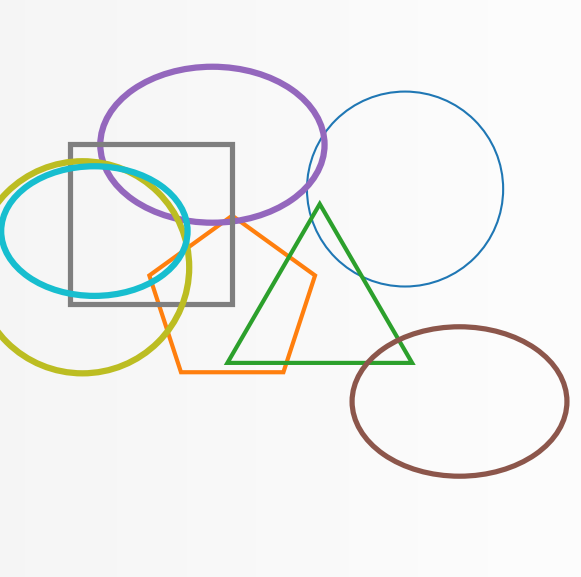[{"shape": "circle", "thickness": 1, "radius": 0.84, "center": [0.697, 0.672]}, {"shape": "pentagon", "thickness": 2, "radius": 0.75, "center": [0.399, 0.476]}, {"shape": "triangle", "thickness": 2, "radius": 0.92, "center": [0.55, 0.462]}, {"shape": "oval", "thickness": 3, "radius": 0.96, "center": [0.365, 0.749]}, {"shape": "oval", "thickness": 2.5, "radius": 0.92, "center": [0.791, 0.304]}, {"shape": "square", "thickness": 2.5, "radius": 0.69, "center": [0.26, 0.611]}, {"shape": "circle", "thickness": 3, "radius": 0.92, "center": [0.142, 0.536]}, {"shape": "oval", "thickness": 3, "radius": 0.8, "center": [0.162, 0.599]}]